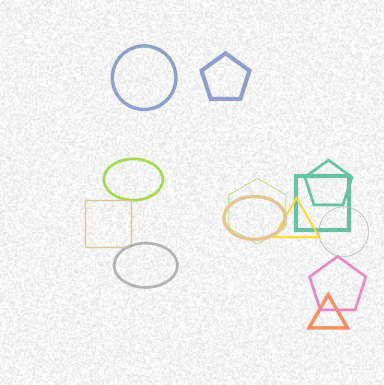[{"shape": "square", "thickness": 3, "radius": 0.35, "center": [0.837, 0.472]}, {"shape": "pentagon", "thickness": 2, "radius": 0.32, "center": [0.853, 0.52]}, {"shape": "triangle", "thickness": 2.5, "radius": 0.29, "center": [0.852, 0.177]}, {"shape": "circle", "thickness": 2.5, "radius": 0.41, "center": [0.374, 0.798]}, {"shape": "pentagon", "thickness": 3, "radius": 0.33, "center": [0.586, 0.796]}, {"shape": "pentagon", "thickness": 2, "radius": 0.38, "center": [0.877, 0.257]}, {"shape": "oval", "thickness": 2, "radius": 0.38, "center": [0.346, 0.534]}, {"shape": "hexagon", "thickness": 0.5, "radius": 0.43, "center": [0.669, 0.451]}, {"shape": "triangle", "thickness": 1.5, "radius": 0.34, "center": [0.77, 0.418]}, {"shape": "oval", "thickness": 2.5, "radius": 0.4, "center": [0.661, 0.434]}, {"shape": "square", "thickness": 1, "radius": 0.3, "center": [0.281, 0.42]}, {"shape": "oval", "thickness": 2, "radius": 0.41, "center": [0.379, 0.311]}, {"shape": "circle", "thickness": 0.5, "radius": 0.32, "center": [0.893, 0.398]}]